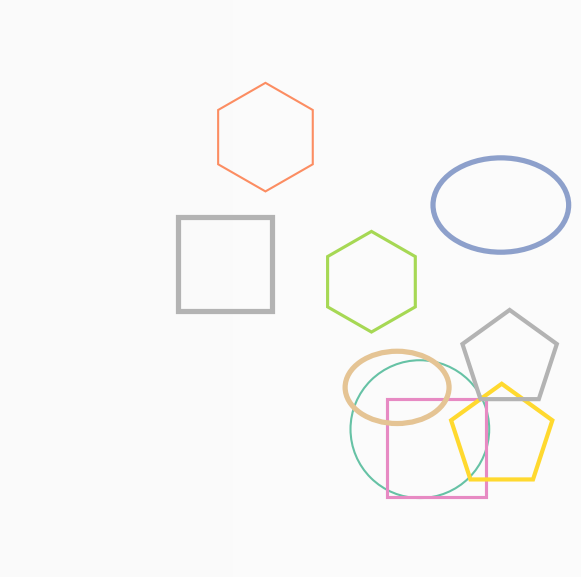[{"shape": "circle", "thickness": 1, "radius": 0.6, "center": [0.722, 0.256]}, {"shape": "hexagon", "thickness": 1, "radius": 0.47, "center": [0.457, 0.762]}, {"shape": "oval", "thickness": 2.5, "radius": 0.58, "center": [0.862, 0.644]}, {"shape": "square", "thickness": 1.5, "radius": 0.42, "center": [0.751, 0.223]}, {"shape": "hexagon", "thickness": 1.5, "radius": 0.44, "center": [0.639, 0.511]}, {"shape": "pentagon", "thickness": 2, "radius": 0.46, "center": [0.863, 0.243]}, {"shape": "oval", "thickness": 2.5, "radius": 0.45, "center": [0.683, 0.328]}, {"shape": "square", "thickness": 2.5, "radius": 0.41, "center": [0.387, 0.542]}, {"shape": "pentagon", "thickness": 2, "radius": 0.43, "center": [0.877, 0.377]}]